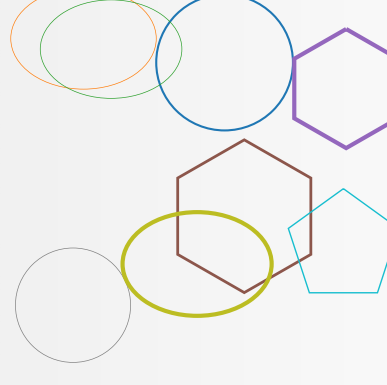[{"shape": "circle", "thickness": 1.5, "radius": 0.88, "center": [0.58, 0.838]}, {"shape": "oval", "thickness": 0.5, "radius": 0.94, "center": [0.216, 0.9]}, {"shape": "oval", "thickness": 0.5, "radius": 0.91, "center": [0.287, 0.872]}, {"shape": "hexagon", "thickness": 3, "radius": 0.77, "center": [0.893, 0.77]}, {"shape": "hexagon", "thickness": 2, "radius": 0.99, "center": [0.63, 0.438]}, {"shape": "circle", "thickness": 0.5, "radius": 0.74, "center": [0.188, 0.207]}, {"shape": "oval", "thickness": 3, "radius": 0.96, "center": [0.509, 0.314]}, {"shape": "pentagon", "thickness": 1, "radius": 0.75, "center": [0.886, 0.36]}]